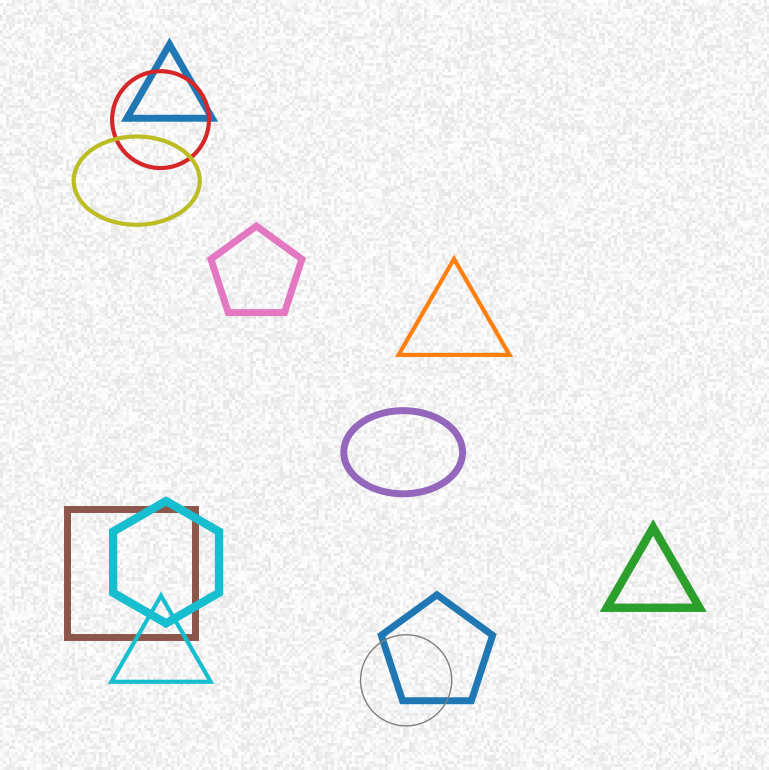[{"shape": "triangle", "thickness": 2.5, "radius": 0.32, "center": [0.22, 0.878]}, {"shape": "pentagon", "thickness": 2.5, "radius": 0.38, "center": [0.567, 0.151]}, {"shape": "triangle", "thickness": 1.5, "radius": 0.42, "center": [0.59, 0.581]}, {"shape": "triangle", "thickness": 3, "radius": 0.35, "center": [0.848, 0.245]}, {"shape": "circle", "thickness": 1.5, "radius": 0.31, "center": [0.208, 0.845]}, {"shape": "oval", "thickness": 2.5, "radius": 0.39, "center": [0.524, 0.413]}, {"shape": "square", "thickness": 2.5, "radius": 0.41, "center": [0.171, 0.256]}, {"shape": "pentagon", "thickness": 2.5, "radius": 0.31, "center": [0.333, 0.644]}, {"shape": "circle", "thickness": 0.5, "radius": 0.3, "center": [0.527, 0.116]}, {"shape": "oval", "thickness": 1.5, "radius": 0.41, "center": [0.178, 0.765]}, {"shape": "hexagon", "thickness": 3, "radius": 0.4, "center": [0.216, 0.27]}, {"shape": "triangle", "thickness": 1.5, "radius": 0.37, "center": [0.209, 0.152]}]